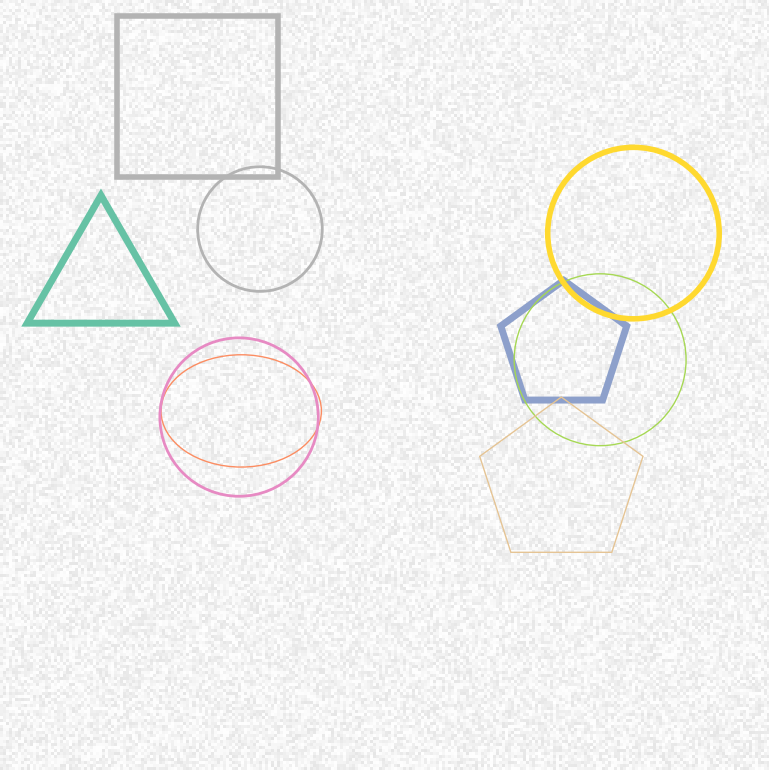[{"shape": "triangle", "thickness": 2.5, "radius": 0.55, "center": [0.131, 0.636]}, {"shape": "oval", "thickness": 0.5, "radius": 0.52, "center": [0.313, 0.466]}, {"shape": "pentagon", "thickness": 2.5, "radius": 0.43, "center": [0.732, 0.55]}, {"shape": "circle", "thickness": 1, "radius": 0.51, "center": [0.31, 0.458]}, {"shape": "circle", "thickness": 0.5, "radius": 0.56, "center": [0.779, 0.533]}, {"shape": "circle", "thickness": 2, "radius": 0.56, "center": [0.823, 0.697]}, {"shape": "pentagon", "thickness": 0.5, "radius": 0.56, "center": [0.729, 0.373]}, {"shape": "circle", "thickness": 1, "radius": 0.4, "center": [0.338, 0.703]}, {"shape": "square", "thickness": 2, "radius": 0.52, "center": [0.257, 0.875]}]